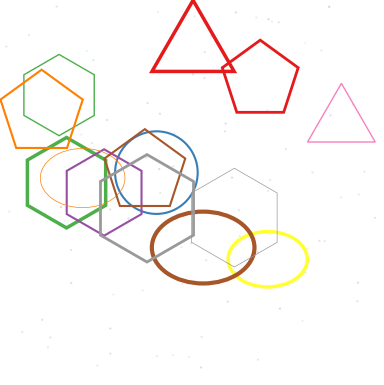[{"shape": "pentagon", "thickness": 2, "radius": 0.52, "center": [0.676, 0.792]}, {"shape": "triangle", "thickness": 2.5, "radius": 0.62, "center": [0.501, 0.876]}, {"shape": "circle", "thickness": 1.5, "radius": 0.54, "center": [0.406, 0.552]}, {"shape": "hexagon", "thickness": 2.5, "radius": 0.59, "center": [0.173, 0.525]}, {"shape": "hexagon", "thickness": 1, "radius": 0.53, "center": [0.153, 0.753]}, {"shape": "hexagon", "thickness": 1.5, "radius": 0.56, "center": [0.27, 0.5]}, {"shape": "oval", "thickness": 0.5, "radius": 0.55, "center": [0.215, 0.538]}, {"shape": "pentagon", "thickness": 1.5, "radius": 0.56, "center": [0.108, 0.707]}, {"shape": "oval", "thickness": 2.5, "radius": 0.51, "center": [0.695, 0.327]}, {"shape": "oval", "thickness": 3, "radius": 0.67, "center": [0.528, 0.357]}, {"shape": "pentagon", "thickness": 1.5, "radius": 0.55, "center": [0.376, 0.554]}, {"shape": "triangle", "thickness": 1, "radius": 0.51, "center": [0.887, 0.682]}, {"shape": "hexagon", "thickness": 2, "radius": 0.7, "center": [0.382, 0.459]}, {"shape": "hexagon", "thickness": 0.5, "radius": 0.64, "center": [0.609, 0.435]}]